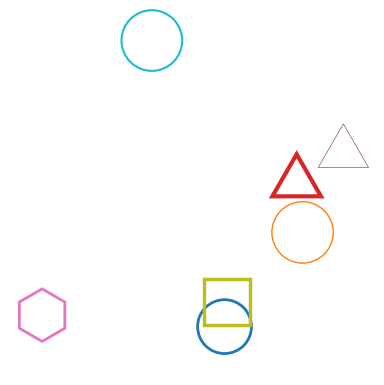[{"shape": "circle", "thickness": 2, "radius": 0.35, "center": [0.583, 0.152]}, {"shape": "circle", "thickness": 1, "radius": 0.4, "center": [0.786, 0.396]}, {"shape": "triangle", "thickness": 3, "radius": 0.36, "center": [0.771, 0.526]}, {"shape": "triangle", "thickness": 0.5, "radius": 0.38, "center": [0.892, 0.603]}, {"shape": "hexagon", "thickness": 2, "radius": 0.34, "center": [0.109, 0.181]}, {"shape": "square", "thickness": 2.5, "radius": 0.3, "center": [0.59, 0.216]}, {"shape": "circle", "thickness": 1.5, "radius": 0.39, "center": [0.394, 0.895]}]